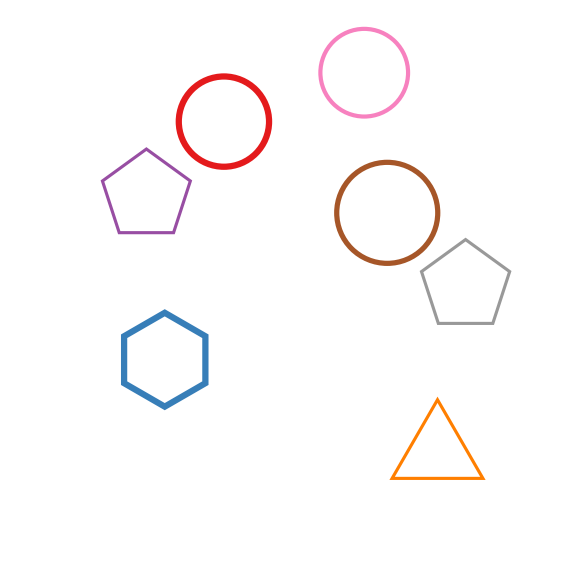[{"shape": "circle", "thickness": 3, "radius": 0.39, "center": [0.388, 0.789]}, {"shape": "hexagon", "thickness": 3, "radius": 0.41, "center": [0.285, 0.376]}, {"shape": "pentagon", "thickness": 1.5, "radius": 0.4, "center": [0.254, 0.661]}, {"shape": "triangle", "thickness": 1.5, "radius": 0.45, "center": [0.758, 0.216]}, {"shape": "circle", "thickness": 2.5, "radius": 0.44, "center": [0.671, 0.631]}, {"shape": "circle", "thickness": 2, "radius": 0.38, "center": [0.631, 0.873]}, {"shape": "pentagon", "thickness": 1.5, "radius": 0.4, "center": [0.806, 0.504]}]